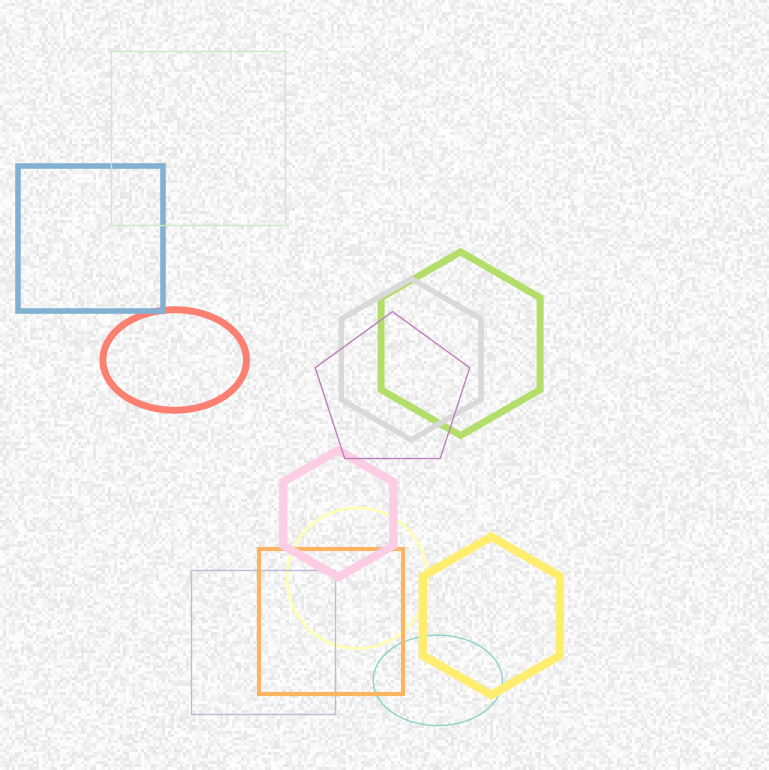[{"shape": "oval", "thickness": 0.5, "radius": 0.42, "center": [0.569, 0.116]}, {"shape": "circle", "thickness": 1, "radius": 0.46, "center": [0.464, 0.249]}, {"shape": "square", "thickness": 0.5, "radius": 0.47, "center": [0.341, 0.166]}, {"shape": "oval", "thickness": 2.5, "radius": 0.47, "center": [0.227, 0.532]}, {"shape": "square", "thickness": 2, "radius": 0.47, "center": [0.118, 0.69]}, {"shape": "square", "thickness": 1.5, "radius": 0.47, "center": [0.43, 0.193]}, {"shape": "hexagon", "thickness": 2.5, "radius": 0.6, "center": [0.598, 0.554]}, {"shape": "hexagon", "thickness": 3, "radius": 0.41, "center": [0.439, 0.333]}, {"shape": "hexagon", "thickness": 2, "radius": 0.52, "center": [0.534, 0.533]}, {"shape": "pentagon", "thickness": 0.5, "radius": 0.53, "center": [0.51, 0.49]}, {"shape": "square", "thickness": 0.5, "radius": 0.57, "center": [0.257, 0.82]}, {"shape": "hexagon", "thickness": 3, "radius": 0.51, "center": [0.638, 0.2]}]